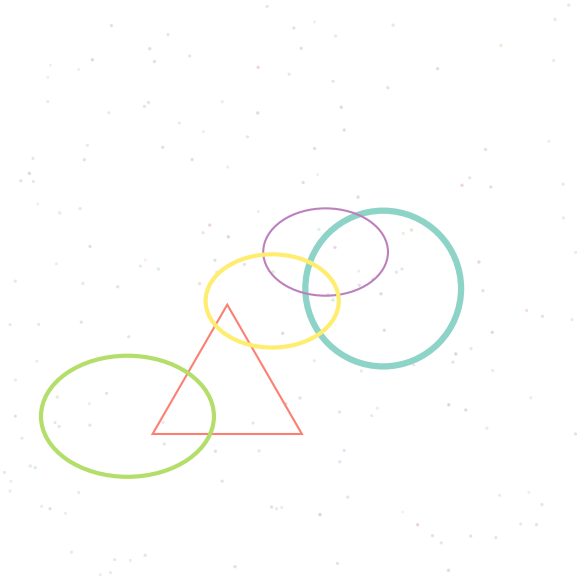[{"shape": "circle", "thickness": 3, "radius": 0.67, "center": [0.664, 0.499]}, {"shape": "triangle", "thickness": 1, "radius": 0.75, "center": [0.394, 0.322]}, {"shape": "oval", "thickness": 2, "radius": 0.75, "center": [0.221, 0.278]}, {"shape": "oval", "thickness": 1, "radius": 0.54, "center": [0.564, 0.563]}, {"shape": "oval", "thickness": 2, "radius": 0.58, "center": [0.471, 0.478]}]